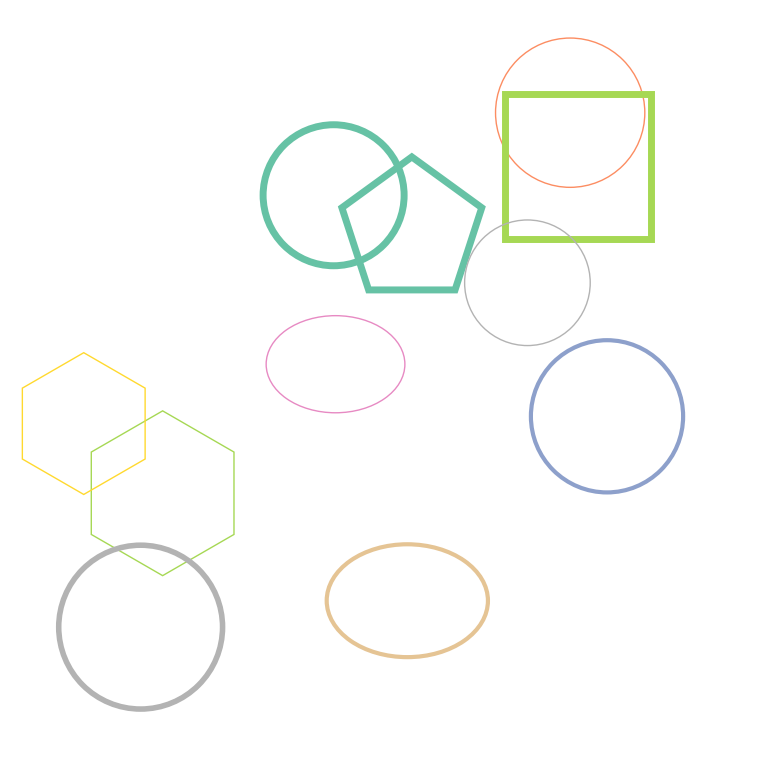[{"shape": "pentagon", "thickness": 2.5, "radius": 0.48, "center": [0.535, 0.701]}, {"shape": "circle", "thickness": 2.5, "radius": 0.46, "center": [0.433, 0.746]}, {"shape": "circle", "thickness": 0.5, "radius": 0.48, "center": [0.74, 0.854]}, {"shape": "circle", "thickness": 1.5, "radius": 0.49, "center": [0.788, 0.459]}, {"shape": "oval", "thickness": 0.5, "radius": 0.45, "center": [0.436, 0.527]}, {"shape": "hexagon", "thickness": 0.5, "radius": 0.53, "center": [0.211, 0.359]}, {"shape": "square", "thickness": 2.5, "radius": 0.47, "center": [0.751, 0.784]}, {"shape": "hexagon", "thickness": 0.5, "radius": 0.46, "center": [0.109, 0.45]}, {"shape": "oval", "thickness": 1.5, "radius": 0.52, "center": [0.529, 0.22]}, {"shape": "circle", "thickness": 0.5, "radius": 0.41, "center": [0.685, 0.633]}, {"shape": "circle", "thickness": 2, "radius": 0.53, "center": [0.183, 0.186]}]